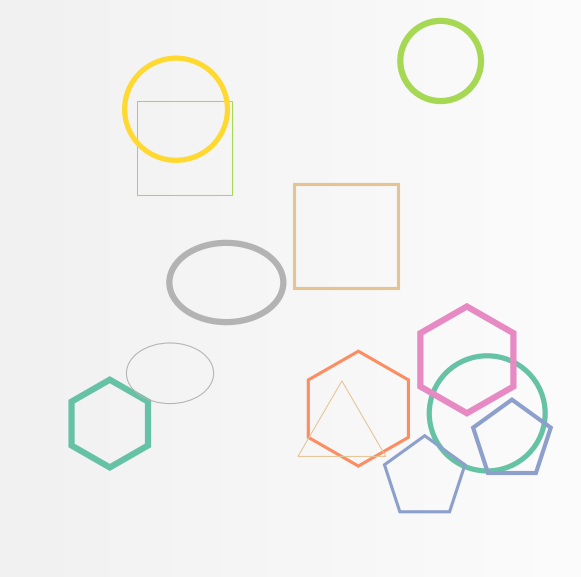[{"shape": "circle", "thickness": 2.5, "radius": 0.5, "center": [0.838, 0.283]}, {"shape": "hexagon", "thickness": 3, "radius": 0.38, "center": [0.189, 0.266]}, {"shape": "hexagon", "thickness": 1.5, "radius": 0.5, "center": [0.617, 0.292]}, {"shape": "pentagon", "thickness": 2, "radius": 0.35, "center": [0.881, 0.237]}, {"shape": "pentagon", "thickness": 1.5, "radius": 0.36, "center": [0.731, 0.172]}, {"shape": "hexagon", "thickness": 3, "radius": 0.46, "center": [0.803, 0.376]}, {"shape": "square", "thickness": 0.5, "radius": 0.41, "center": [0.317, 0.742]}, {"shape": "circle", "thickness": 3, "radius": 0.35, "center": [0.758, 0.894]}, {"shape": "circle", "thickness": 2.5, "radius": 0.44, "center": [0.303, 0.81]}, {"shape": "square", "thickness": 1.5, "radius": 0.45, "center": [0.596, 0.59]}, {"shape": "triangle", "thickness": 0.5, "radius": 0.44, "center": [0.588, 0.252]}, {"shape": "oval", "thickness": 0.5, "radius": 0.38, "center": [0.293, 0.353]}, {"shape": "oval", "thickness": 3, "radius": 0.49, "center": [0.389, 0.51]}]